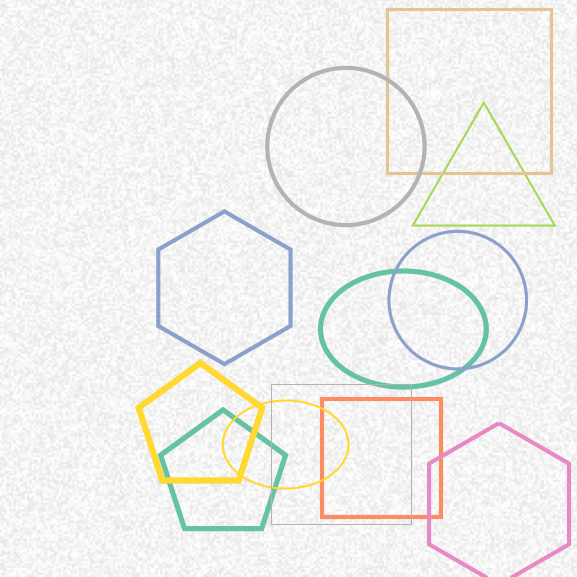[{"shape": "oval", "thickness": 2.5, "radius": 0.72, "center": [0.698, 0.429]}, {"shape": "pentagon", "thickness": 2.5, "radius": 0.57, "center": [0.386, 0.176]}, {"shape": "square", "thickness": 2, "radius": 0.51, "center": [0.66, 0.206]}, {"shape": "hexagon", "thickness": 2, "radius": 0.66, "center": [0.389, 0.501]}, {"shape": "circle", "thickness": 1.5, "radius": 0.6, "center": [0.793, 0.479]}, {"shape": "hexagon", "thickness": 2, "radius": 0.7, "center": [0.864, 0.127]}, {"shape": "triangle", "thickness": 1, "radius": 0.71, "center": [0.838, 0.68]}, {"shape": "oval", "thickness": 1, "radius": 0.54, "center": [0.495, 0.229]}, {"shape": "pentagon", "thickness": 3, "radius": 0.56, "center": [0.347, 0.258]}, {"shape": "square", "thickness": 1.5, "radius": 0.71, "center": [0.812, 0.842]}, {"shape": "square", "thickness": 0.5, "radius": 0.61, "center": [0.59, 0.214]}, {"shape": "circle", "thickness": 2, "radius": 0.68, "center": [0.599, 0.745]}]